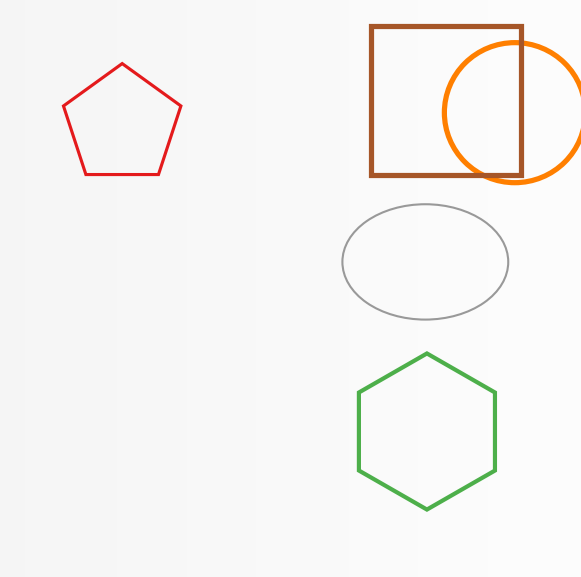[{"shape": "pentagon", "thickness": 1.5, "radius": 0.53, "center": [0.21, 0.783]}, {"shape": "hexagon", "thickness": 2, "radius": 0.68, "center": [0.735, 0.252]}, {"shape": "circle", "thickness": 2.5, "radius": 0.61, "center": [0.886, 0.804]}, {"shape": "square", "thickness": 2.5, "radius": 0.65, "center": [0.768, 0.825]}, {"shape": "oval", "thickness": 1, "radius": 0.71, "center": [0.732, 0.546]}]